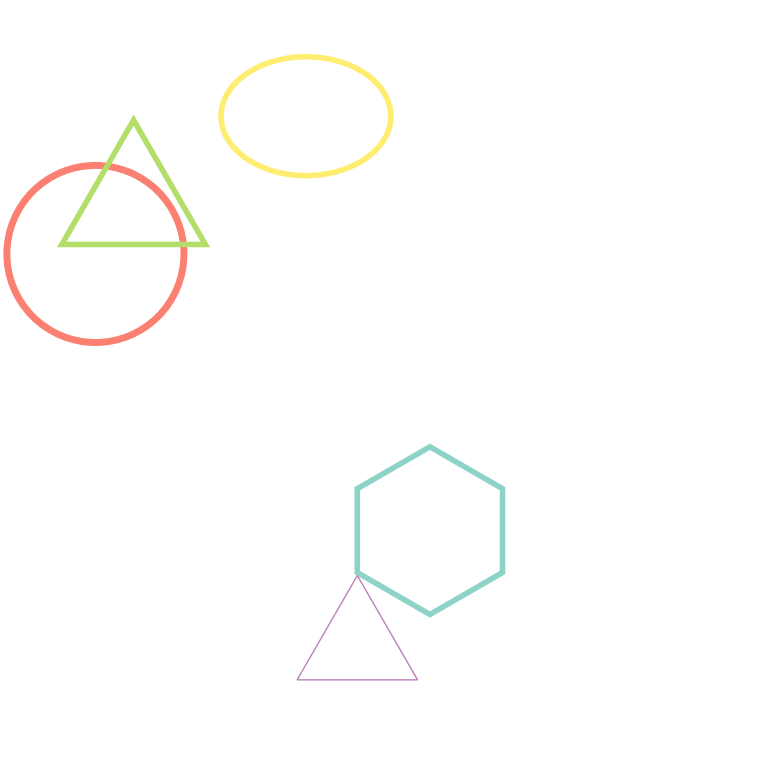[{"shape": "hexagon", "thickness": 2, "radius": 0.54, "center": [0.558, 0.311]}, {"shape": "circle", "thickness": 2.5, "radius": 0.57, "center": [0.124, 0.67]}, {"shape": "triangle", "thickness": 2, "radius": 0.54, "center": [0.174, 0.736]}, {"shape": "triangle", "thickness": 0.5, "radius": 0.45, "center": [0.464, 0.162]}, {"shape": "oval", "thickness": 2, "radius": 0.55, "center": [0.397, 0.849]}]